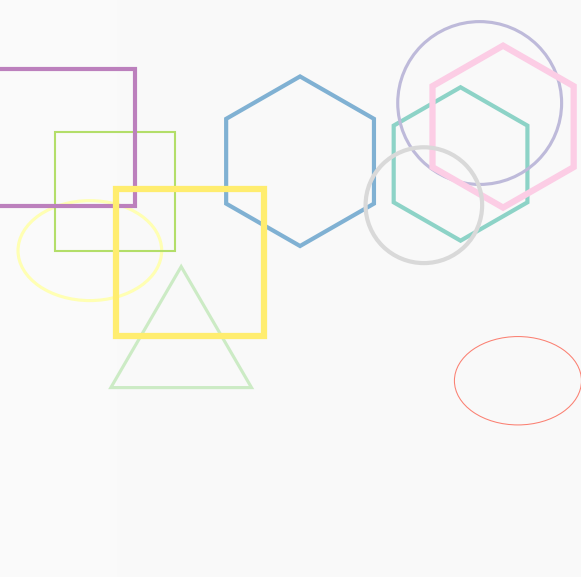[{"shape": "hexagon", "thickness": 2, "radius": 0.66, "center": [0.792, 0.715]}, {"shape": "oval", "thickness": 1.5, "radius": 0.62, "center": [0.155, 0.565]}, {"shape": "circle", "thickness": 1.5, "radius": 0.7, "center": [0.825, 0.821]}, {"shape": "oval", "thickness": 0.5, "radius": 0.55, "center": [0.891, 0.34]}, {"shape": "hexagon", "thickness": 2, "radius": 0.73, "center": [0.516, 0.72]}, {"shape": "square", "thickness": 1, "radius": 0.52, "center": [0.198, 0.667]}, {"shape": "hexagon", "thickness": 3, "radius": 0.7, "center": [0.866, 0.78]}, {"shape": "circle", "thickness": 2, "radius": 0.5, "center": [0.729, 0.644]}, {"shape": "square", "thickness": 2, "radius": 0.59, "center": [0.114, 0.76]}, {"shape": "triangle", "thickness": 1.5, "radius": 0.7, "center": [0.312, 0.398]}, {"shape": "square", "thickness": 3, "radius": 0.64, "center": [0.327, 0.544]}]